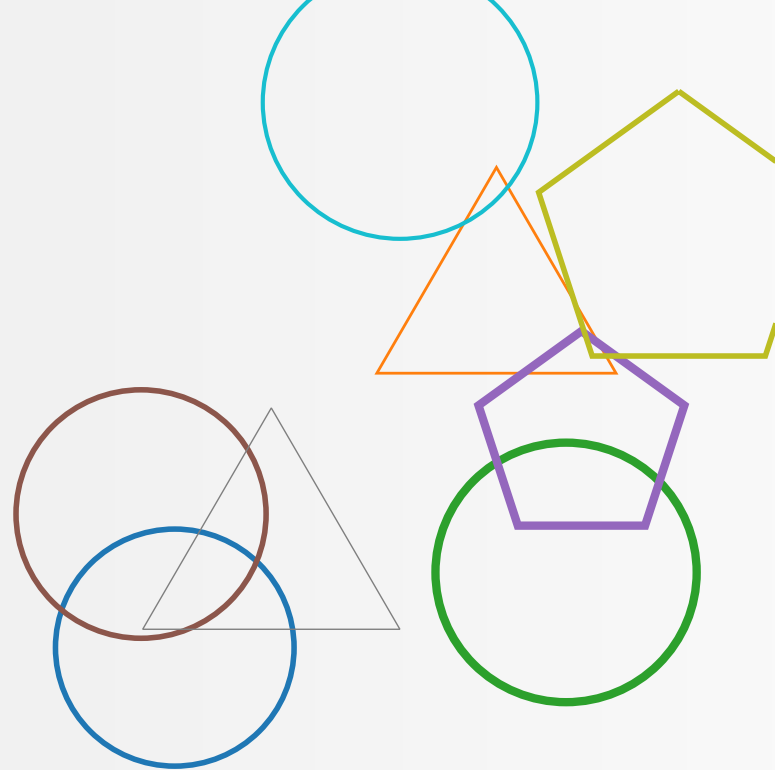[{"shape": "circle", "thickness": 2, "radius": 0.77, "center": [0.226, 0.159]}, {"shape": "triangle", "thickness": 1, "radius": 0.89, "center": [0.641, 0.604]}, {"shape": "circle", "thickness": 3, "radius": 0.84, "center": [0.73, 0.257]}, {"shape": "pentagon", "thickness": 3, "radius": 0.7, "center": [0.75, 0.43]}, {"shape": "circle", "thickness": 2, "radius": 0.81, "center": [0.182, 0.332]}, {"shape": "triangle", "thickness": 0.5, "radius": 0.96, "center": [0.35, 0.279]}, {"shape": "pentagon", "thickness": 2, "radius": 0.95, "center": [0.876, 0.691]}, {"shape": "circle", "thickness": 1.5, "radius": 0.89, "center": [0.516, 0.867]}]